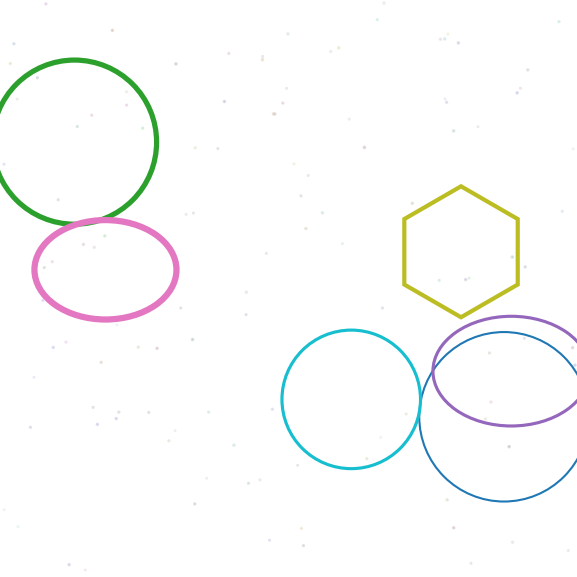[{"shape": "circle", "thickness": 1, "radius": 0.73, "center": [0.873, 0.277]}, {"shape": "circle", "thickness": 2.5, "radius": 0.71, "center": [0.129, 0.753]}, {"shape": "oval", "thickness": 1.5, "radius": 0.68, "center": [0.885, 0.356]}, {"shape": "oval", "thickness": 3, "radius": 0.61, "center": [0.183, 0.532]}, {"shape": "hexagon", "thickness": 2, "radius": 0.57, "center": [0.798, 0.563]}, {"shape": "circle", "thickness": 1.5, "radius": 0.6, "center": [0.608, 0.308]}]